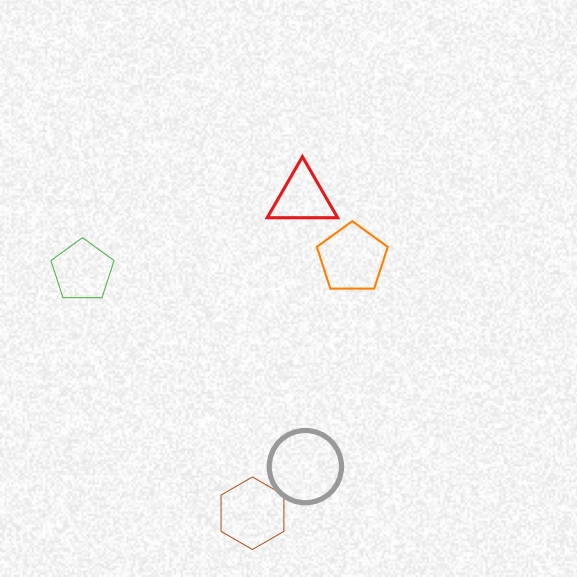[{"shape": "triangle", "thickness": 1.5, "radius": 0.35, "center": [0.524, 0.657]}, {"shape": "pentagon", "thickness": 0.5, "radius": 0.29, "center": [0.143, 0.53]}, {"shape": "pentagon", "thickness": 1, "radius": 0.32, "center": [0.61, 0.552]}, {"shape": "hexagon", "thickness": 0.5, "radius": 0.31, "center": [0.437, 0.11]}, {"shape": "circle", "thickness": 2.5, "radius": 0.31, "center": [0.529, 0.191]}]